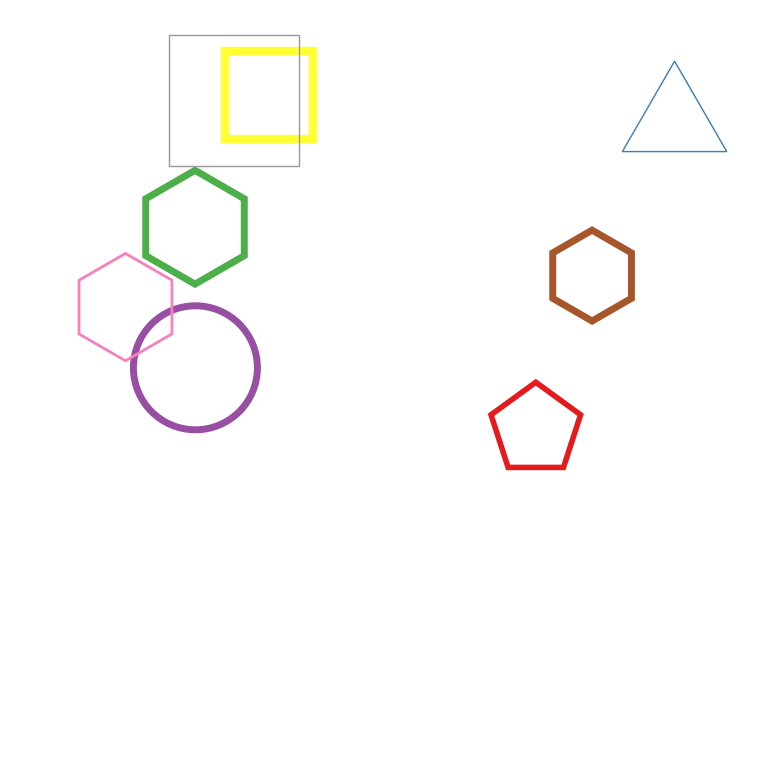[{"shape": "pentagon", "thickness": 2, "radius": 0.31, "center": [0.696, 0.442]}, {"shape": "triangle", "thickness": 0.5, "radius": 0.39, "center": [0.876, 0.842]}, {"shape": "hexagon", "thickness": 2.5, "radius": 0.37, "center": [0.253, 0.705]}, {"shape": "circle", "thickness": 2.5, "radius": 0.4, "center": [0.254, 0.522]}, {"shape": "square", "thickness": 3, "radius": 0.29, "center": [0.349, 0.877]}, {"shape": "hexagon", "thickness": 2.5, "radius": 0.3, "center": [0.769, 0.642]}, {"shape": "hexagon", "thickness": 1, "radius": 0.35, "center": [0.163, 0.601]}, {"shape": "square", "thickness": 0.5, "radius": 0.42, "center": [0.304, 0.869]}]